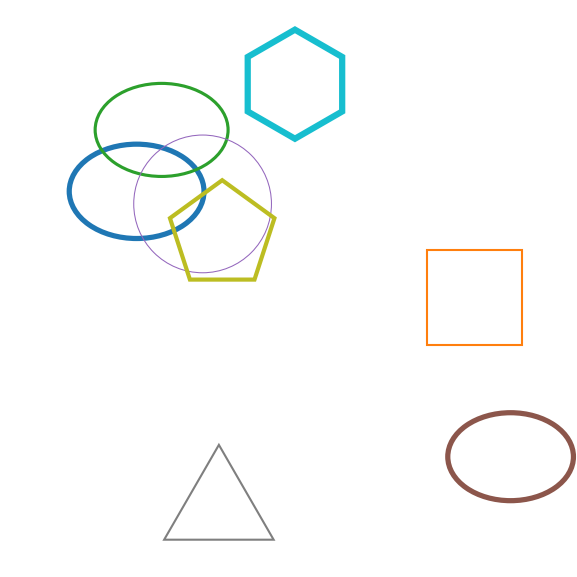[{"shape": "oval", "thickness": 2.5, "radius": 0.58, "center": [0.237, 0.668]}, {"shape": "square", "thickness": 1, "radius": 0.41, "center": [0.822, 0.484]}, {"shape": "oval", "thickness": 1.5, "radius": 0.58, "center": [0.28, 0.774]}, {"shape": "circle", "thickness": 0.5, "radius": 0.6, "center": [0.351, 0.646]}, {"shape": "oval", "thickness": 2.5, "radius": 0.54, "center": [0.884, 0.208]}, {"shape": "triangle", "thickness": 1, "radius": 0.55, "center": [0.379, 0.119]}, {"shape": "pentagon", "thickness": 2, "radius": 0.48, "center": [0.385, 0.592]}, {"shape": "hexagon", "thickness": 3, "radius": 0.47, "center": [0.511, 0.853]}]